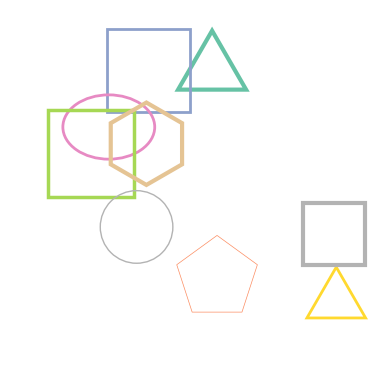[{"shape": "triangle", "thickness": 3, "radius": 0.51, "center": [0.551, 0.818]}, {"shape": "pentagon", "thickness": 0.5, "radius": 0.55, "center": [0.564, 0.278]}, {"shape": "square", "thickness": 2, "radius": 0.54, "center": [0.386, 0.817]}, {"shape": "oval", "thickness": 2, "radius": 0.6, "center": [0.283, 0.67]}, {"shape": "square", "thickness": 2.5, "radius": 0.56, "center": [0.236, 0.601]}, {"shape": "triangle", "thickness": 2, "radius": 0.44, "center": [0.873, 0.218]}, {"shape": "hexagon", "thickness": 3, "radius": 0.53, "center": [0.38, 0.627]}, {"shape": "circle", "thickness": 1, "radius": 0.47, "center": [0.355, 0.411]}, {"shape": "square", "thickness": 3, "radius": 0.4, "center": [0.868, 0.392]}]